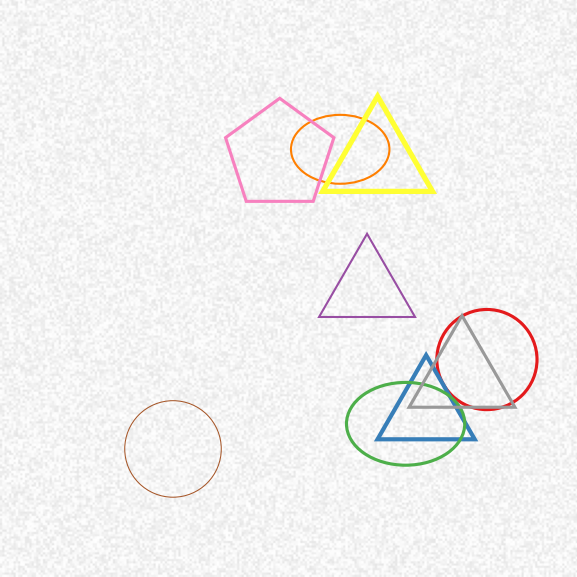[{"shape": "circle", "thickness": 1.5, "radius": 0.43, "center": [0.843, 0.377]}, {"shape": "triangle", "thickness": 2, "radius": 0.49, "center": [0.738, 0.287]}, {"shape": "oval", "thickness": 1.5, "radius": 0.51, "center": [0.702, 0.265]}, {"shape": "triangle", "thickness": 1, "radius": 0.48, "center": [0.636, 0.498]}, {"shape": "oval", "thickness": 1, "radius": 0.43, "center": [0.589, 0.741]}, {"shape": "triangle", "thickness": 2.5, "radius": 0.55, "center": [0.654, 0.723]}, {"shape": "circle", "thickness": 0.5, "radius": 0.42, "center": [0.3, 0.222]}, {"shape": "pentagon", "thickness": 1.5, "radius": 0.49, "center": [0.484, 0.73]}, {"shape": "triangle", "thickness": 1.5, "radius": 0.53, "center": [0.8, 0.347]}]